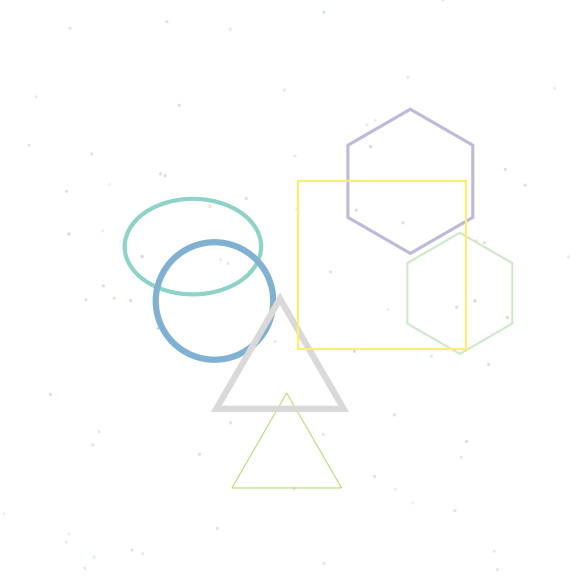[{"shape": "oval", "thickness": 2, "radius": 0.59, "center": [0.334, 0.572]}, {"shape": "hexagon", "thickness": 1.5, "radius": 0.62, "center": [0.711, 0.685]}, {"shape": "circle", "thickness": 3, "radius": 0.51, "center": [0.371, 0.478]}, {"shape": "triangle", "thickness": 0.5, "radius": 0.55, "center": [0.497, 0.209]}, {"shape": "triangle", "thickness": 3, "radius": 0.64, "center": [0.485, 0.355]}, {"shape": "hexagon", "thickness": 1, "radius": 0.52, "center": [0.796, 0.491]}, {"shape": "square", "thickness": 1, "radius": 0.73, "center": [0.662, 0.54]}]